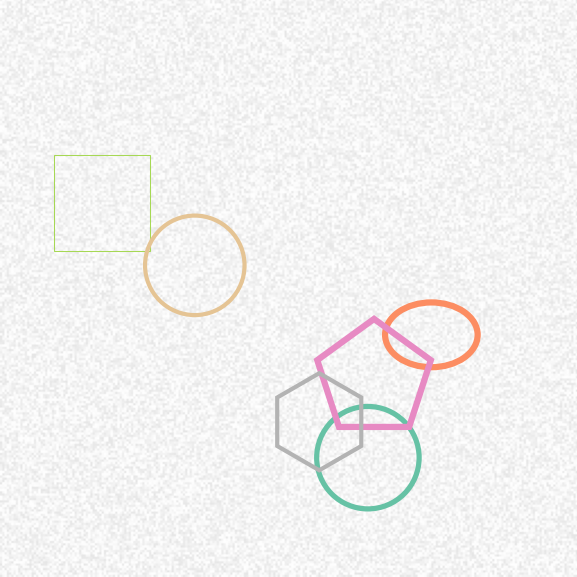[{"shape": "circle", "thickness": 2.5, "radius": 0.44, "center": [0.637, 0.207]}, {"shape": "oval", "thickness": 3, "radius": 0.4, "center": [0.747, 0.419]}, {"shape": "pentagon", "thickness": 3, "radius": 0.52, "center": [0.648, 0.344]}, {"shape": "square", "thickness": 0.5, "radius": 0.41, "center": [0.177, 0.648]}, {"shape": "circle", "thickness": 2, "radius": 0.43, "center": [0.337, 0.54]}, {"shape": "hexagon", "thickness": 2, "radius": 0.42, "center": [0.553, 0.269]}]